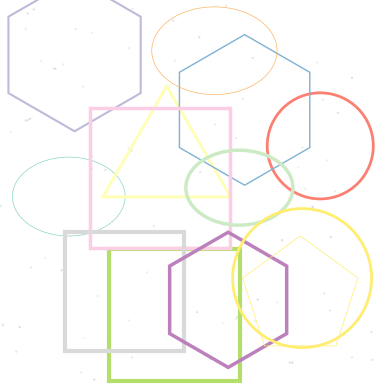[{"shape": "oval", "thickness": 0.5, "radius": 0.73, "center": [0.179, 0.489]}, {"shape": "triangle", "thickness": 2, "radius": 0.96, "center": [0.433, 0.584]}, {"shape": "hexagon", "thickness": 1.5, "radius": 0.99, "center": [0.194, 0.857]}, {"shape": "circle", "thickness": 2, "radius": 0.69, "center": [0.832, 0.621]}, {"shape": "hexagon", "thickness": 1, "radius": 0.98, "center": [0.635, 0.714]}, {"shape": "oval", "thickness": 0.5, "radius": 0.81, "center": [0.557, 0.868]}, {"shape": "square", "thickness": 3, "radius": 0.85, "center": [0.453, 0.181]}, {"shape": "square", "thickness": 2.5, "radius": 0.91, "center": [0.416, 0.539]}, {"shape": "square", "thickness": 3, "radius": 0.77, "center": [0.324, 0.242]}, {"shape": "hexagon", "thickness": 2.5, "radius": 0.88, "center": [0.593, 0.221]}, {"shape": "oval", "thickness": 2.5, "radius": 0.7, "center": [0.622, 0.513]}, {"shape": "pentagon", "thickness": 0.5, "radius": 0.79, "center": [0.78, 0.229]}, {"shape": "circle", "thickness": 2, "radius": 0.9, "center": [0.785, 0.278]}]